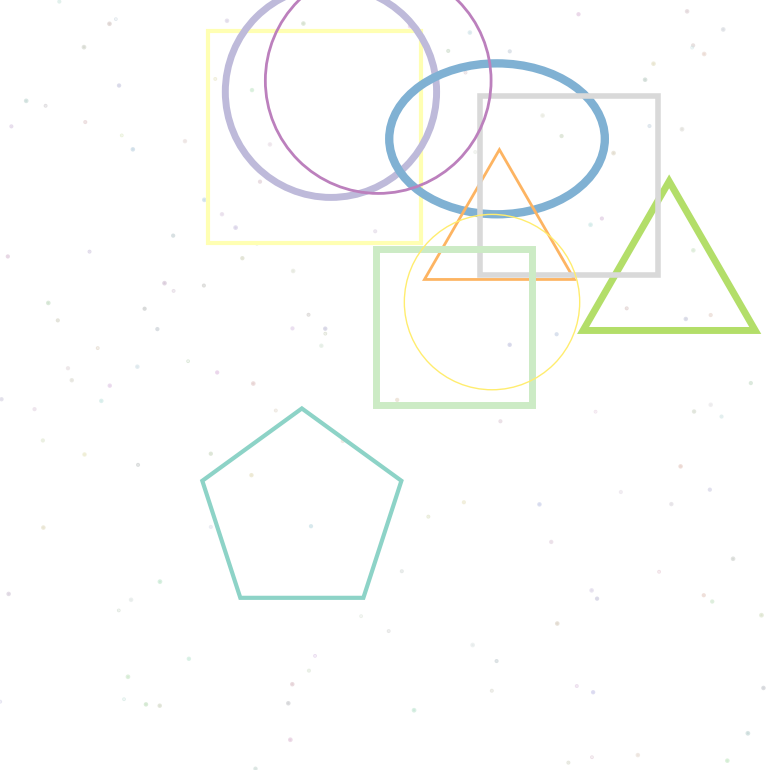[{"shape": "pentagon", "thickness": 1.5, "radius": 0.68, "center": [0.392, 0.334]}, {"shape": "square", "thickness": 1.5, "radius": 0.69, "center": [0.408, 0.822]}, {"shape": "circle", "thickness": 2.5, "radius": 0.69, "center": [0.43, 0.881]}, {"shape": "oval", "thickness": 3, "radius": 0.7, "center": [0.645, 0.82]}, {"shape": "triangle", "thickness": 1, "radius": 0.56, "center": [0.649, 0.693]}, {"shape": "triangle", "thickness": 2.5, "radius": 0.65, "center": [0.869, 0.635]}, {"shape": "square", "thickness": 2, "radius": 0.58, "center": [0.739, 0.759]}, {"shape": "circle", "thickness": 1, "radius": 0.73, "center": [0.491, 0.895]}, {"shape": "square", "thickness": 2.5, "radius": 0.51, "center": [0.59, 0.575]}, {"shape": "circle", "thickness": 0.5, "radius": 0.57, "center": [0.639, 0.608]}]